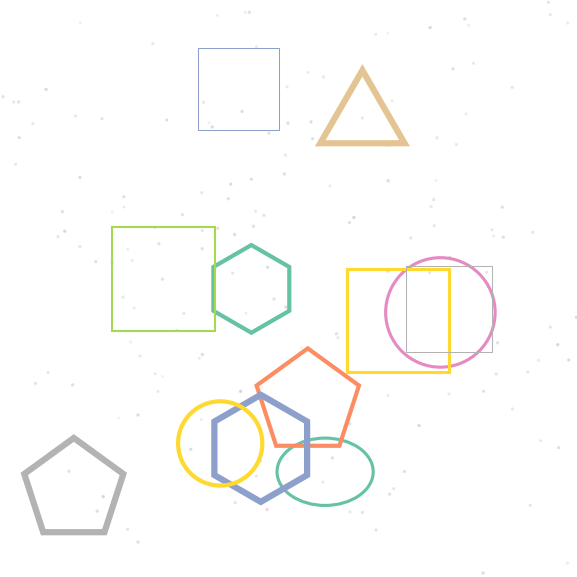[{"shape": "oval", "thickness": 1.5, "radius": 0.42, "center": [0.563, 0.182]}, {"shape": "hexagon", "thickness": 2, "radius": 0.38, "center": [0.435, 0.499]}, {"shape": "pentagon", "thickness": 2, "radius": 0.47, "center": [0.533, 0.303]}, {"shape": "hexagon", "thickness": 3, "radius": 0.46, "center": [0.452, 0.223]}, {"shape": "square", "thickness": 0.5, "radius": 0.35, "center": [0.413, 0.845]}, {"shape": "circle", "thickness": 1.5, "radius": 0.47, "center": [0.763, 0.458]}, {"shape": "square", "thickness": 1, "radius": 0.45, "center": [0.283, 0.516]}, {"shape": "square", "thickness": 1.5, "radius": 0.44, "center": [0.689, 0.445]}, {"shape": "circle", "thickness": 2, "radius": 0.36, "center": [0.381, 0.231]}, {"shape": "triangle", "thickness": 3, "radius": 0.42, "center": [0.628, 0.793]}, {"shape": "pentagon", "thickness": 3, "radius": 0.45, "center": [0.128, 0.151]}, {"shape": "square", "thickness": 0.5, "radius": 0.37, "center": [0.777, 0.465]}]